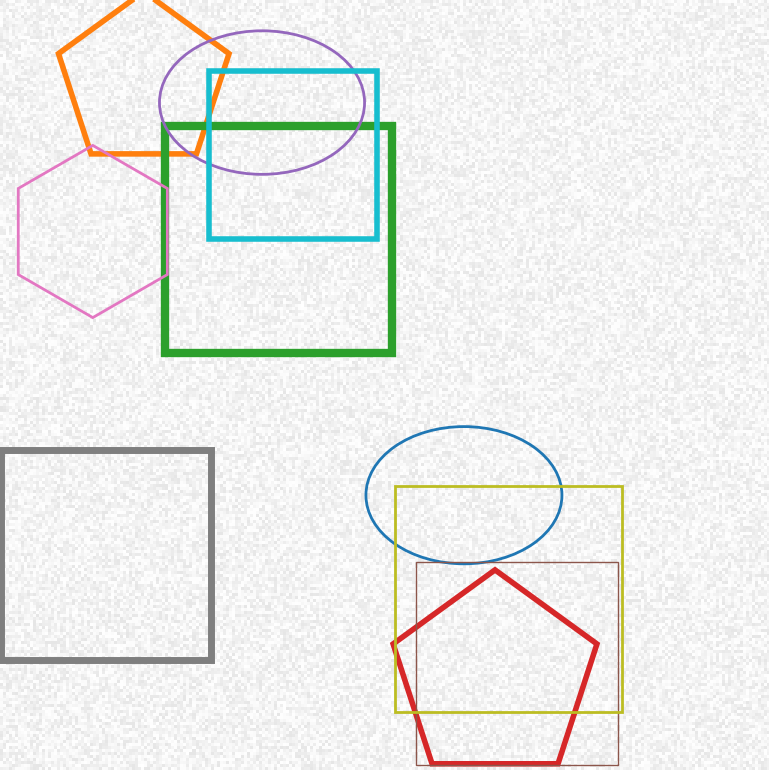[{"shape": "oval", "thickness": 1, "radius": 0.64, "center": [0.603, 0.357]}, {"shape": "pentagon", "thickness": 2, "radius": 0.58, "center": [0.187, 0.894]}, {"shape": "square", "thickness": 3, "radius": 0.74, "center": [0.362, 0.689]}, {"shape": "pentagon", "thickness": 2, "radius": 0.7, "center": [0.643, 0.121]}, {"shape": "oval", "thickness": 1, "radius": 0.67, "center": [0.34, 0.867]}, {"shape": "square", "thickness": 0.5, "radius": 0.66, "center": [0.672, 0.139]}, {"shape": "hexagon", "thickness": 1, "radius": 0.56, "center": [0.121, 0.699]}, {"shape": "square", "thickness": 2.5, "radius": 0.68, "center": [0.138, 0.279]}, {"shape": "square", "thickness": 1, "radius": 0.74, "center": [0.66, 0.222]}, {"shape": "square", "thickness": 2, "radius": 0.54, "center": [0.38, 0.799]}]